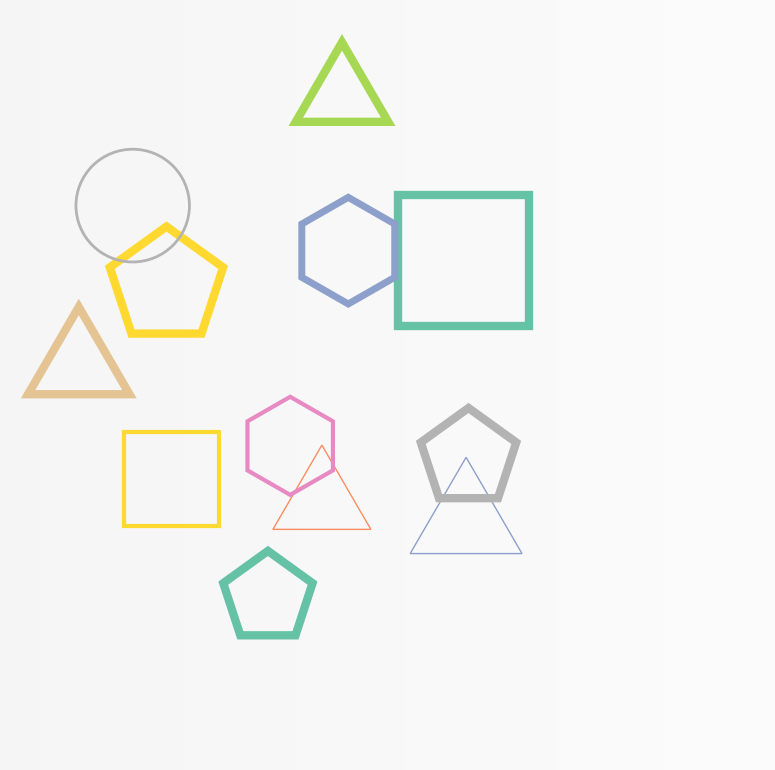[{"shape": "square", "thickness": 3, "radius": 0.42, "center": [0.598, 0.662]}, {"shape": "pentagon", "thickness": 3, "radius": 0.3, "center": [0.346, 0.224]}, {"shape": "triangle", "thickness": 0.5, "radius": 0.36, "center": [0.415, 0.349]}, {"shape": "hexagon", "thickness": 2.5, "radius": 0.35, "center": [0.449, 0.674]}, {"shape": "triangle", "thickness": 0.5, "radius": 0.42, "center": [0.601, 0.323]}, {"shape": "hexagon", "thickness": 1.5, "radius": 0.32, "center": [0.374, 0.421]}, {"shape": "triangle", "thickness": 3, "radius": 0.34, "center": [0.441, 0.876]}, {"shape": "pentagon", "thickness": 3, "radius": 0.38, "center": [0.215, 0.629]}, {"shape": "square", "thickness": 1.5, "radius": 0.31, "center": [0.221, 0.378]}, {"shape": "triangle", "thickness": 3, "radius": 0.38, "center": [0.102, 0.526]}, {"shape": "pentagon", "thickness": 3, "radius": 0.32, "center": [0.605, 0.405]}, {"shape": "circle", "thickness": 1, "radius": 0.37, "center": [0.171, 0.733]}]